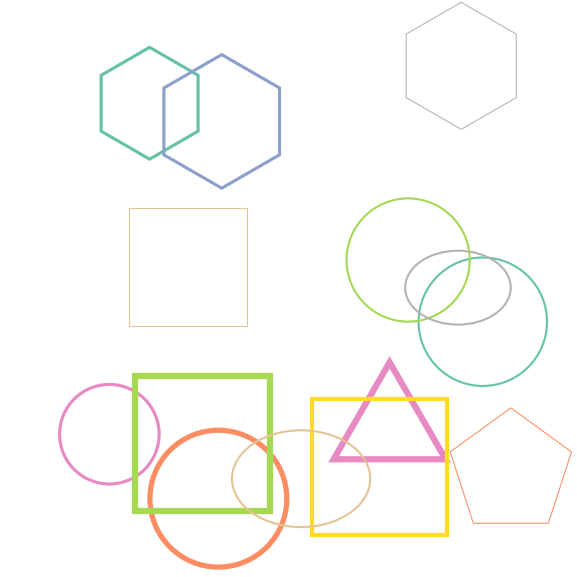[{"shape": "hexagon", "thickness": 1.5, "radius": 0.48, "center": [0.259, 0.82]}, {"shape": "circle", "thickness": 1, "radius": 0.56, "center": [0.836, 0.442]}, {"shape": "pentagon", "thickness": 0.5, "radius": 0.55, "center": [0.885, 0.182]}, {"shape": "circle", "thickness": 2.5, "radius": 0.59, "center": [0.378, 0.136]}, {"shape": "hexagon", "thickness": 1.5, "radius": 0.58, "center": [0.384, 0.789]}, {"shape": "circle", "thickness": 1.5, "radius": 0.43, "center": [0.189, 0.247]}, {"shape": "triangle", "thickness": 3, "radius": 0.56, "center": [0.675, 0.26]}, {"shape": "circle", "thickness": 1, "radius": 0.53, "center": [0.707, 0.549]}, {"shape": "square", "thickness": 3, "radius": 0.59, "center": [0.351, 0.232]}, {"shape": "square", "thickness": 2, "radius": 0.59, "center": [0.657, 0.19]}, {"shape": "oval", "thickness": 1, "radius": 0.6, "center": [0.521, 0.17]}, {"shape": "square", "thickness": 0.5, "radius": 0.51, "center": [0.326, 0.537]}, {"shape": "oval", "thickness": 1, "radius": 0.46, "center": [0.793, 0.501]}, {"shape": "hexagon", "thickness": 0.5, "radius": 0.55, "center": [0.799, 0.885]}]